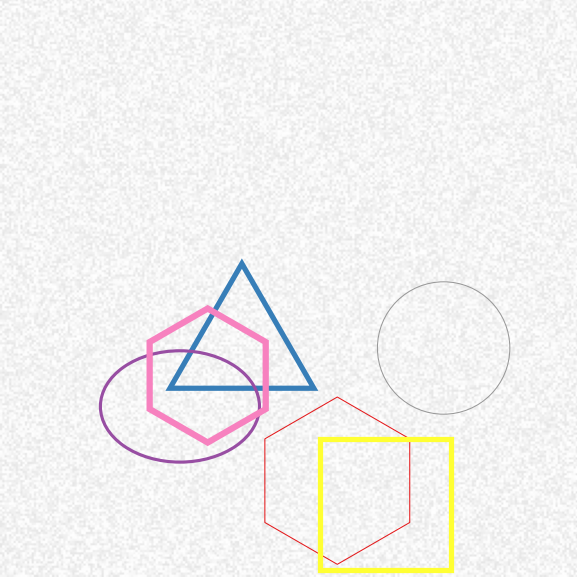[{"shape": "hexagon", "thickness": 0.5, "radius": 0.72, "center": [0.584, 0.167]}, {"shape": "triangle", "thickness": 2.5, "radius": 0.72, "center": [0.419, 0.399]}, {"shape": "oval", "thickness": 1.5, "radius": 0.69, "center": [0.312, 0.295]}, {"shape": "square", "thickness": 2.5, "radius": 0.57, "center": [0.667, 0.126]}, {"shape": "hexagon", "thickness": 3, "radius": 0.58, "center": [0.36, 0.349]}, {"shape": "circle", "thickness": 0.5, "radius": 0.57, "center": [0.768, 0.397]}]